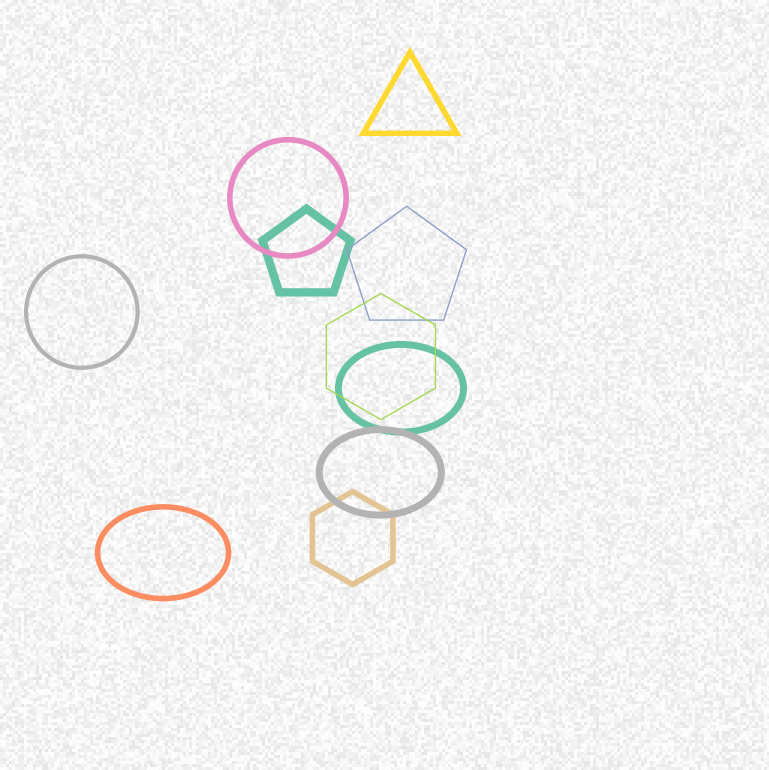[{"shape": "pentagon", "thickness": 3, "radius": 0.3, "center": [0.398, 0.669]}, {"shape": "oval", "thickness": 2.5, "radius": 0.41, "center": [0.521, 0.496]}, {"shape": "oval", "thickness": 2, "radius": 0.43, "center": [0.212, 0.282]}, {"shape": "pentagon", "thickness": 0.5, "radius": 0.41, "center": [0.528, 0.65]}, {"shape": "circle", "thickness": 2, "radius": 0.38, "center": [0.374, 0.743]}, {"shape": "hexagon", "thickness": 0.5, "radius": 0.41, "center": [0.495, 0.537]}, {"shape": "triangle", "thickness": 2, "radius": 0.35, "center": [0.532, 0.862]}, {"shape": "hexagon", "thickness": 2, "radius": 0.3, "center": [0.458, 0.301]}, {"shape": "oval", "thickness": 2.5, "radius": 0.4, "center": [0.494, 0.387]}, {"shape": "circle", "thickness": 1.5, "radius": 0.36, "center": [0.106, 0.595]}]